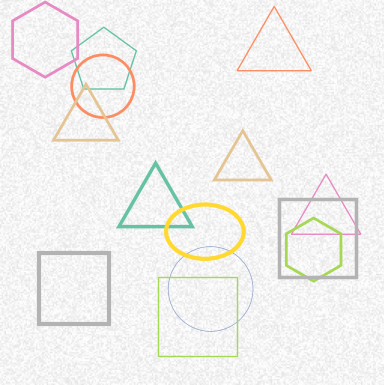[{"shape": "triangle", "thickness": 2.5, "radius": 0.55, "center": [0.404, 0.466]}, {"shape": "pentagon", "thickness": 1, "radius": 0.44, "center": [0.27, 0.841]}, {"shape": "circle", "thickness": 2, "radius": 0.41, "center": [0.267, 0.776]}, {"shape": "triangle", "thickness": 1, "radius": 0.56, "center": [0.712, 0.872]}, {"shape": "circle", "thickness": 0.5, "radius": 0.55, "center": [0.547, 0.249]}, {"shape": "triangle", "thickness": 1, "radius": 0.52, "center": [0.847, 0.444]}, {"shape": "hexagon", "thickness": 2, "radius": 0.49, "center": [0.117, 0.897]}, {"shape": "square", "thickness": 1, "radius": 0.51, "center": [0.513, 0.177]}, {"shape": "hexagon", "thickness": 2, "radius": 0.41, "center": [0.815, 0.352]}, {"shape": "oval", "thickness": 3, "radius": 0.5, "center": [0.532, 0.398]}, {"shape": "triangle", "thickness": 2, "radius": 0.49, "center": [0.223, 0.684]}, {"shape": "triangle", "thickness": 2, "radius": 0.43, "center": [0.631, 0.575]}, {"shape": "square", "thickness": 2.5, "radius": 0.51, "center": [0.825, 0.382]}, {"shape": "square", "thickness": 3, "radius": 0.46, "center": [0.192, 0.251]}]